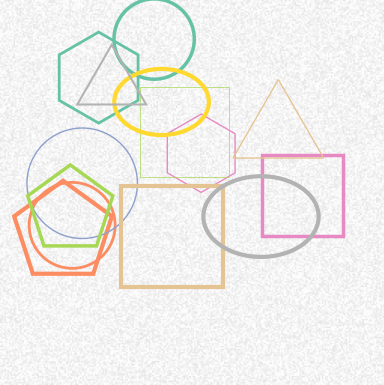[{"shape": "circle", "thickness": 2.5, "radius": 0.52, "center": [0.4, 0.899]}, {"shape": "hexagon", "thickness": 2, "radius": 0.59, "center": [0.256, 0.798]}, {"shape": "circle", "thickness": 2, "radius": 0.56, "center": [0.187, 0.415]}, {"shape": "pentagon", "thickness": 3, "radius": 0.67, "center": [0.164, 0.397]}, {"shape": "circle", "thickness": 1, "radius": 0.72, "center": [0.214, 0.524]}, {"shape": "square", "thickness": 2.5, "radius": 0.53, "center": [0.786, 0.492]}, {"shape": "hexagon", "thickness": 1, "radius": 0.51, "center": [0.523, 0.602]}, {"shape": "square", "thickness": 0.5, "radius": 0.58, "center": [0.479, 0.657]}, {"shape": "pentagon", "thickness": 2.5, "radius": 0.58, "center": [0.183, 0.455]}, {"shape": "oval", "thickness": 3, "radius": 0.61, "center": [0.42, 0.735]}, {"shape": "triangle", "thickness": 1, "radius": 0.68, "center": [0.723, 0.658]}, {"shape": "square", "thickness": 3, "radius": 0.66, "center": [0.447, 0.386]}, {"shape": "oval", "thickness": 3, "radius": 0.75, "center": [0.678, 0.437]}, {"shape": "triangle", "thickness": 1.5, "radius": 0.52, "center": [0.29, 0.78]}]